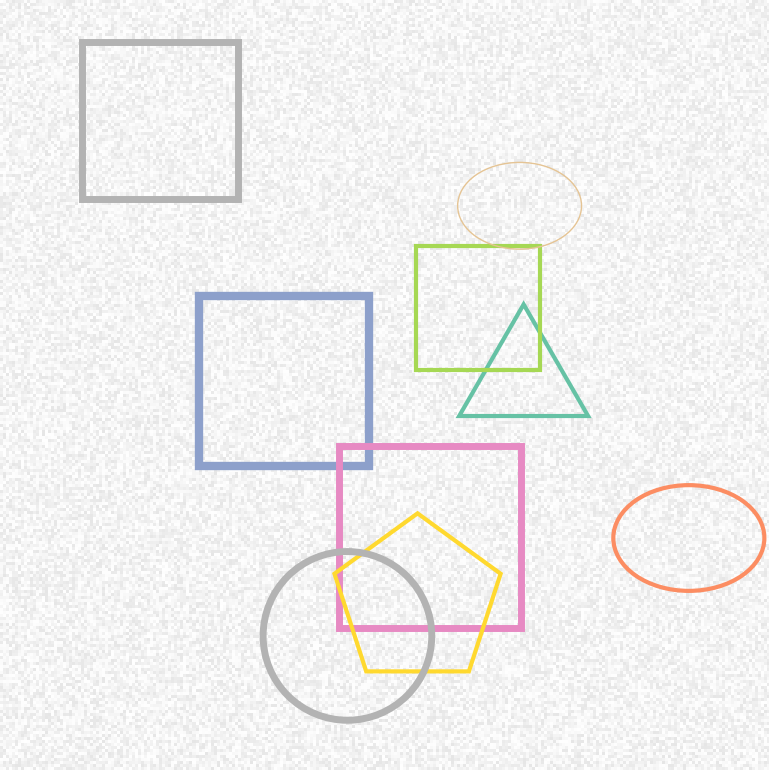[{"shape": "triangle", "thickness": 1.5, "radius": 0.48, "center": [0.68, 0.508]}, {"shape": "oval", "thickness": 1.5, "radius": 0.49, "center": [0.895, 0.301]}, {"shape": "square", "thickness": 3, "radius": 0.55, "center": [0.369, 0.505]}, {"shape": "square", "thickness": 2.5, "radius": 0.59, "center": [0.559, 0.303]}, {"shape": "square", "thickness": 1.5, "radius": 0.4, "center": [0.621, 0.6]}, {"shape": "pentagon", "thickness": 1.5, "radius": 0.57, "center": [0.542, 0.22]}, {"shape": "oval", "thickness": 0.5, "radius": 0.4, "center": [0.675, 0.733]}, {"shape": "square", "thickness": 2.5, "radius": 0.51, "center": [0.208, 0.843]}, {"shape": "circle", "thickness": 2.5, "radius": 0.55, "center": [0.451, 0.174]}]